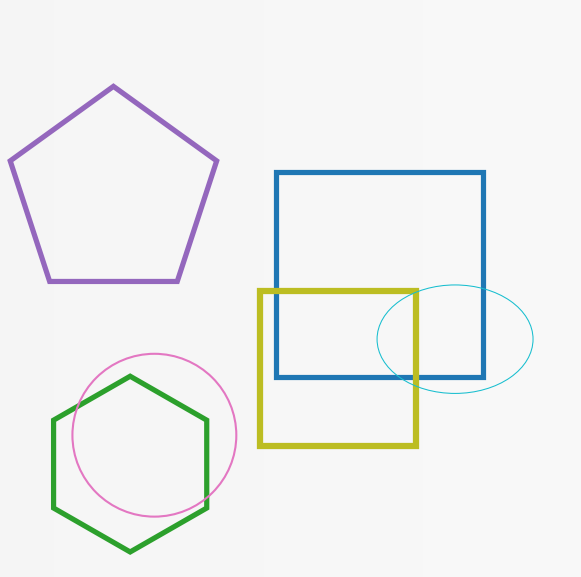[{"shape": "square", "thickness": 2.5, "radius": 0.89, "center": [0.653, 0.524]}, {"shape": "hexagon", "thickness": 2.5, "radius": 0.76, "center": [0.224, 0.196]}, {"shape": "pentagon", "thickness": 2.5, "radius": 0.93, "center": [0.195, 0.663]}, {"shape": "circle", "thickness": 1, "radius": 0.7, "center": [0.266, 0.246]}, {"shape": "square", "thickness": 3, "radius": 0.67, "center": [0.581, 0.361]}, {"shape": "oval", "thickness": 0.5, "radius": 0.67, "center": [0.783, 0.412]}]